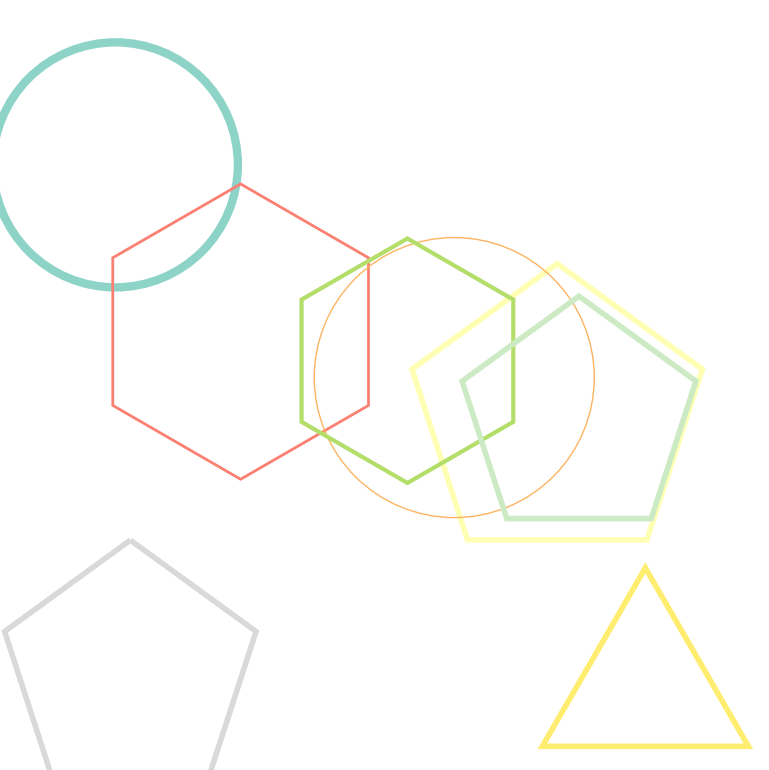[{"shape": "circle", "thickness": 3, "radius": 0.8, "center": [0.15, 0.786]}, {"shape": "pentagon", "thickness": 2, "radius": 0.99, "center": [0.724, 0.459]}, {"shape": "hexagon", "thickness": 1, "radius": 0.96, "center": [0.313, 0.569]}, {"shape": "circle", "thickness": 0.5, "radius": 0.91, "center": [0.59, 0.51]}, {"shape": "hexagon", "thickness": 1.5, "radius": 0.79, "center": [0.529, 0.532]}, {"shape": "pentagon", "thickness": 2, "radius": 0.86, "center": [0.169, 0.127]}, {"shape": "pentagon", "thickness": 2, "radius": 0.8, "center": [0.752, 0.456]}, {"shape": "triangle", "thickness": 2, "radius": 0.77, "center": [0.838, 0.108]}]